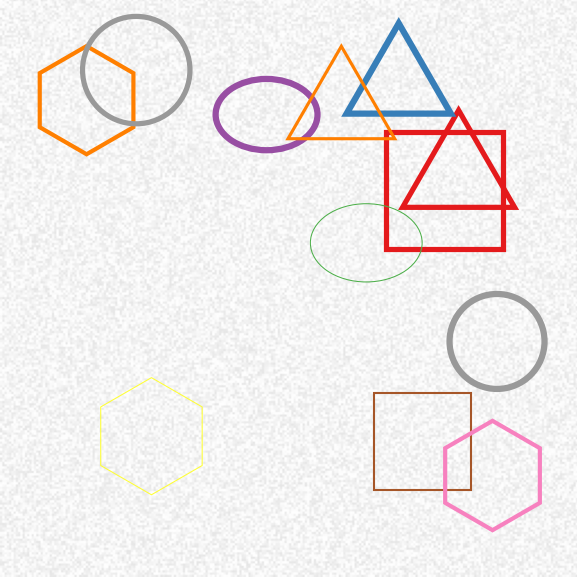[{"shape": "triangle", "thickness": 2.5, "radius": 0.56, "center": [0.794, 0.696]}, {"shape": "square", "thickness": 2.5, "radius": 0.51, "center": [0.77, 0.669]}, {"shape": "triangle", "thickness": 3, "radius": 0.52, "center": [0.69, 0.854]}, {"shape": "oval", "thickness": 0.5, "radius": 0.48, "center": [0.634, 0.579]}, {"shape": "oval", "thickness": 3, "radius": 0.44, "center": [0.462, 0.801]}, {"shape": "hexagon", "thickness": 2, "radius": 0.47, "center": [0.15, 0.826]}, {"shape": "triangle", "thickness": 1.5, "radius": 0.53, "center": [0.591, 0.812]}, {"shape": "hexagon", "thickness": 0.5, "radius": 0.51, "center": [0.262, 0.244]}, {"shape": "square", "thickness": 1, "radius": 0.42, "center": [0.732, 0.234]}, {"shape": "hexagon", "thickness": 2, "radius": 0.47, "center": [0.853, 0.176]}, {"shape": "circle", "thickness": 3, "radius": 0.41, "center": [0.861, 0.408]}, {"shape": "circle", "thickness": 2.5, "radius": 0.46, "center": [0.236, 0.878]}]